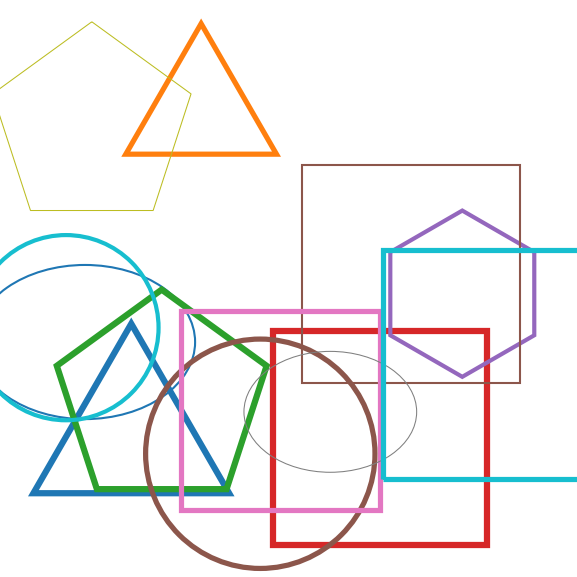[{"shape": "oval", "thickness": 1, "radius": 0.95, "center": [0.147, 0.407]}, {"shape": "triangle", "thickness": 3, "radius": 0.98, "center": [0.227, 0.243]}, {"shape": "triangle", "thickness": 2.5, "radius": 0.75, "center": [0.348, 0.807]}, {"shape": "pentagon", "thickness": 3, "radius": 0.95, "center": [0.28, 0.307]}, {"shape": "square", "thickness": 3, "radius": 0.93, "center": [0.658, 0.24]}, {"shape": "hexagon", "thickness": 2, "radius": 0.72, "center": [0.801, 0.491]}, {"shape": "circle", "thickness": 2.5, "radius": 0.99, "center": [0.451, 0.213]}, {"shape": "square", "thickness": 1, "radius": 0.94, "center": [0.711, 0.525]}, {"shape": "square", "thickness": 2.5, "radius": 0.86, "center": [0.486, 0.288]}, {"shape": "oval", "thickness": 0.5, "radius": 0.75, "center": [0.572, 0.286]}, {"shape": "pentagon", "thickness": 0.5, "radius": 0.9, "center": [0.159, 0.781]}, {"shape": "square", "thickness": 2.5, "radius": 0.99, "center": [0.861, 0.368]}, {"shape": "circle", "thickness": 2, "radius": 0.8, "center": [0.114, 0.432]}]